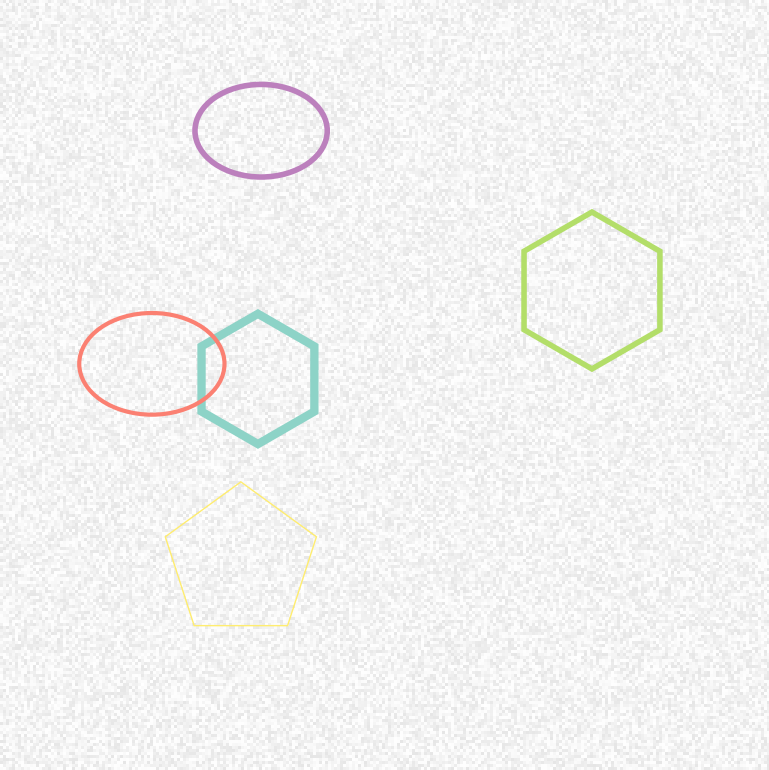[{"shape": "hexagon", "thickness": 3, "radius": 0.42, "center": [0.335, 0.508]}, {"shape": "oval", "thickness": 1.5, "radius": 0.47, "center": [0.197, 0.527]}, {"shape": "hexagon", "thickness": 2, "radius": 0.51, "center": [0.769, 0.623]}, {"shape": "oval", "thickness": 2, "radius": 0.43, "center": [0.339, 0.83]}, {"shape": "pentagon", "thickness": 0.5, "radius": 0.52, "center": [0.313, 0.271]}]